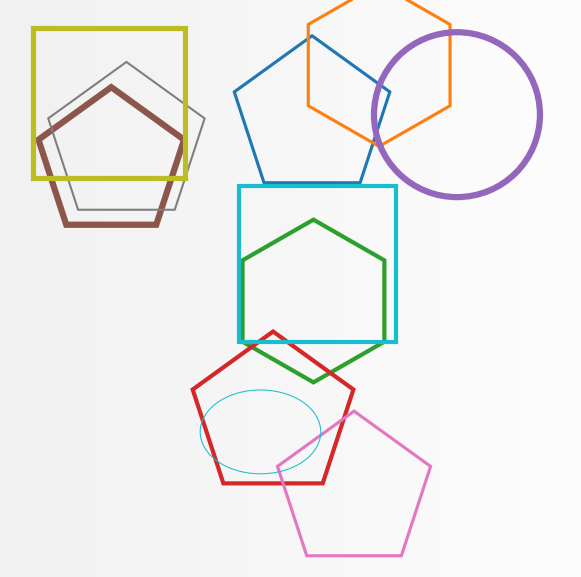[{"shape": "pentagon", "thickness": 1.5, "radius": 0.7, "center": [0.537, 0.797]}, {"shape": "hexagon", "thickness": 1.5, "radius": 0.7, "center": [0.652, 0.886]}, {"shape": "hexagon", "thickness": 2, "radius": 0.7, "center": [0.539, 0.478]}, {"shape": "pentagon", "thickness": 2, "radius": 0.73, "center": [0.47, 0.28]}, {"shape": "circle", "thickness": 3, "radius": 0.71, "center": [0.786, 0.801]}, {"shape": "pentagon", "thickness": 3, "radius": 0.66, "center": [0.191, 0.717]}, {"shape": "pentagon", "thickness": 1.5, "radius": 0.69, "center": [0.609, 0.149]}, {"shape": "pentagon", "thickness": 1, "radius": 0.71, "center": [0.217, 0.75]}, {"shape": "square", "thickness": 2.5, "radius": 0.65, "center": [0.188, 0.821]}, {"shape": "square", "thickness": 2, "radius": 0.68, "center": [0.547, 0.542]}, {"shape": "oval", "thickness": 0.5, "radius": 0.52, "center": [0.448, 0.251]}]